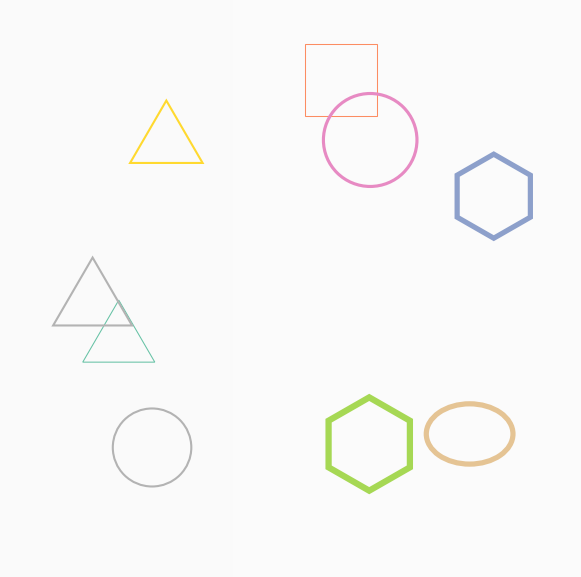[{"shape": "triangle", "thickness": 0.5, "radius": 0.36, "center": [0.204, 0.408]}, {"shape": "square", "thickness": 0.5, "radius": 0.31, "center": [0.587, 0.86]}, {"shape": "hexagon", "thickness": 2.5, "radius": 0.36, "center": [0.849, 0.659]}, {"shape": "circle", "thickness": 1.5, "radius": 0.4, "center": [0.637, 0.757]}, {"shape": "hexagon", "thickness": 3, "radius": 0.4, "center": [0.635, 0.23]}, {"shape": "triangle", "thickness": 1, "radius": 0.36, "center": [0.286, 0.753]}, {"shape": "oval", "thickness": 2.5, "radius": 0.37, "center": [0.808, 0.248]}, {"shape": "circle", "thickness": 1, "radius": 0.34, "center": [0.262, 0.224]}, {"shape": "triangle", "thickness": 1, "radius": 0.39, "center": [0.159, 0.475]}]